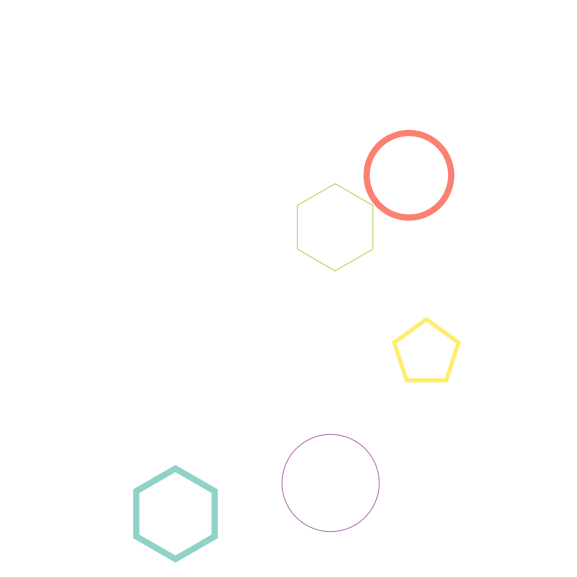[{"shape": "hexagon", "thickness": 3, "radius": 0.39, "center": [0.304, 0.109]}, {"shape": "circle", "thickness": 3, "radius": 0.37, "center": [0.708, 0.696]}, {"shape": "hexagon", "thickness": 0.5, "radius": 0.38, "center": [0.58, 0.606]}, {"shape": "circle", "thickness": 0.5, "radius": 0.42, "center": [0.572, 0.163]}, {"shape": "pentagon", "thickness": 2, "radius": 0.29, "center": [0.738, 0.388]}]